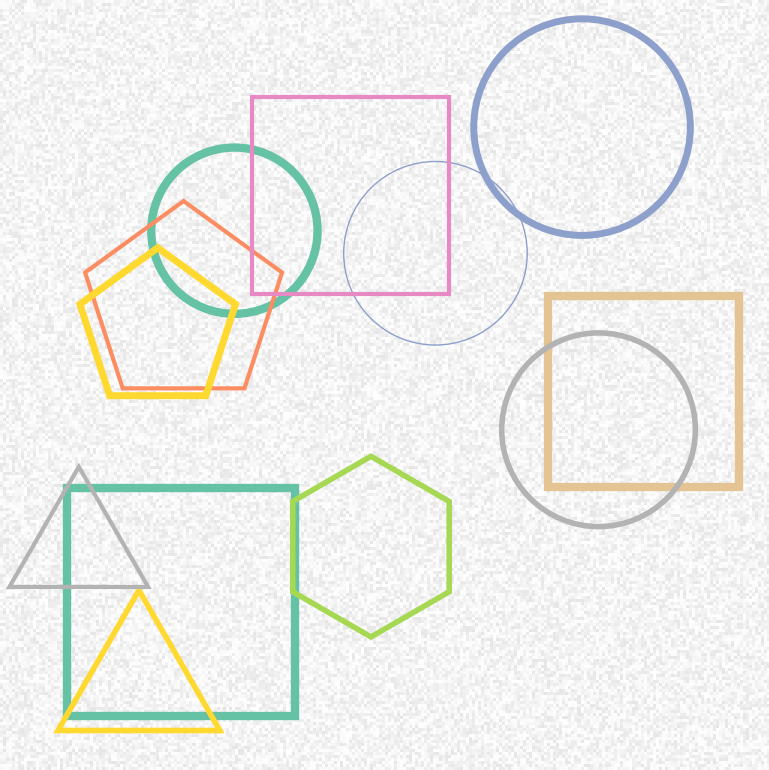[{"shape": "circle", "thickness": 3, "radius": 0.54, "center": [0.304, 0.7]}, {"shape": "square", "thickness": 3, "radius": 0.74, "center": [0.235, 0.218]}, {"shape": "pentagon", "thickness": 1.5, "radius": 0.67, "center": [0.238, 0.604]}, {"shape": "circle", "thickness": 0.5, "radius": 0.6, "center": [0.566, 0.671]}, {"shape": "circle", "thickness": 2.5, "radius": 0.7, "center": [0.756, 0.835]}, {"shape": "square", "thickness": 1.5, "radius": 0.64, "center": [0.455, 0.746]}, {"shape": "hexagon", "thickness": 2, "radius": 0.59, "center": [0.482, 0.29]}, {"shape": "pentagon", "thickness": 2.5, "radius": 0.53, "center": [0.205, 0.572]}, {"shape": "triangle", "thickness": 2, "radius": 0.61, "center": [0.18, 0.112]}, {"shape": "square", "thickness": 3, "radius": 0.62, "center": [0.835, 0.492]}, {"shape": "circle", "thickness": 2, "radius": 0.63, "center": [0.777, 0.442]}, {"shape": "triangle", "thickness": 1.5, "radius": 0.52, "center": [0.102, 0.29]}]